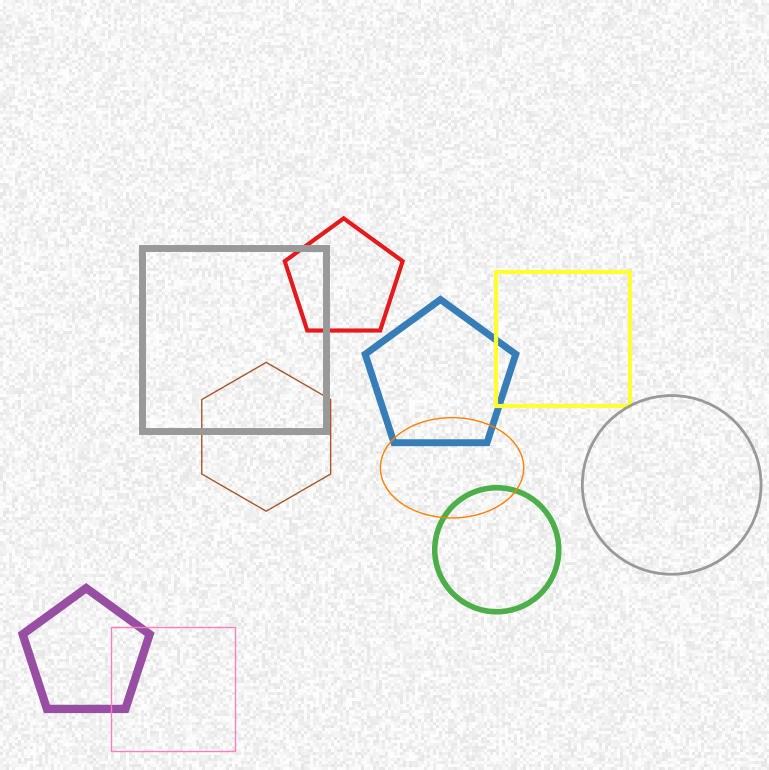[{"shape": "pentagon", "thickness": 1.5, "radius": 0.4, "center": [0.446, 0.636]}, {"shape": "pentagon", "thickness": 2.5, "radius": 0.51, "center": [0.572, 0.508]}, {"shape": "circle", "thickness": 2, "radius": 0.4, "center": [0.645, 0.286]}, {"shape": "pentagon", "thickness": 3, "radius": 0.43, "center": [0.112, 0.149]}, {"shape": "oval", "thickness": 0.5, "radius": 0.47, "center": [0.587, 0.392]}, {"shape": "square", "thickness": 1.5, "radius": 0.43, "center": [0.731, 0.56]}, {"shape": "hexagon", "thickness": 0.5, "radius": 0.48, "center": [0.346, 0.433]}, {"shape": "square", "thickness": 0.5, "radius": 0.4, "center": [0.225, 0.106]}, {"shape": "circle", "thickness": 1, "radius": 0.58, "center": [0.872, 0.37]}, {"shape": "square", "thickness": 2.5, "radius": 0.6, "center": [0.304, 0.559]}]